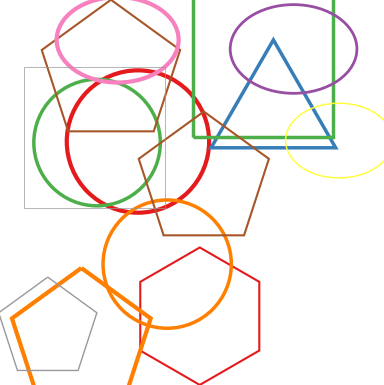[{"shape": "circle", "thickness": 3, "radius": 0.92, "center": [0.358, 0.632]}, {"shape": "hexagon", "thickness": 1.5, "radius": 0.89, "center": [0.519, 0.179]}, {"shape": "triangle", "thickness": 2.5, "radius": 0.93, "center": [0.71, 0.71]}, {"shape": "square", "thickness": 2.5, "radius": 0.91, "center": [0.683, 0.824]}, {"shape": "circle", "thickness": 2.5, "radius": 0.82, "center": [0.252, 0.63]}, {"shape": "oval", "thickness": 2, "radius": 0.82, "center": [0.762, 0.873]}, {"shape": "pentagon", "thickness": 3, "radius": 0.95, "center": [0.211, 0.114]}, {"shape": "circle", "thickness": 2.5, "radius": 0.83, "center": [0.434, 0.314]}, {"shape": "oval", "thickness": 1, "radius": 0.69, "center": [0.881, 0.635]}, {"shape": "pentagon", "thickness": 1.5, "radius": 0.89, "center": [0.529, 0.533]}, {"shape": "pentagon", "thickness": 1.5, "radius": 0.94, "center": [0.288, 0.812]}, {"shape": "oval", "thickness": 3, "radius": 0.79, "center": [0.306, 0.897]}, {"shape": "square", "thickness": 0.5, "radius": 0.91, "center": [0.245, 0.642]}, {"shape": "pentagon", "thickness": 1, "radius": 0.67, "center": [0.124, 0.146]}]